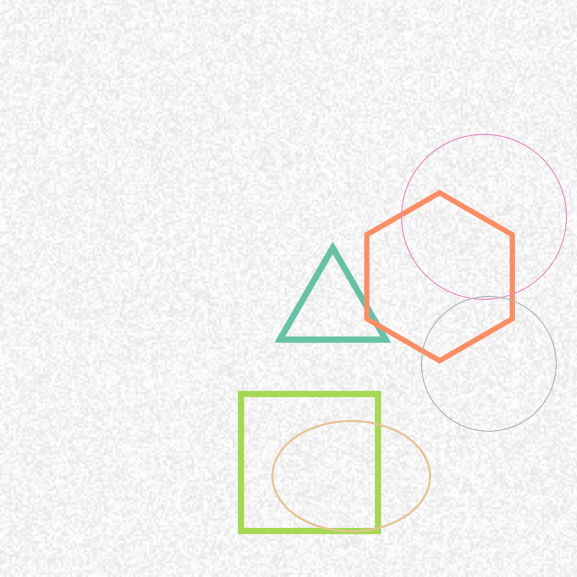[{"shape": "triangle", "thickness": 3, "radius": 0.53, "center": [0.576, 0.464]}, {"shape": "hexagon", "thickness": 2.5, "radius": 0.73, "center": [0.761, 0.52]}, {"shape": "circle", "thickness": 0.5, "radius": 0.71, "center": [0.838, 0.624]}, {"shape": "square", "thickness": 3, "radius": 0.59, "center": [0.536, 0.198]}, {"shape": "oval", "thickness": 1, "radius": 0.68, "center": [0.608, 0.175]}, {"shape": "circle", "thickness": 0.5, "radius": 0.58, "center": [0.847, 0.369]}]